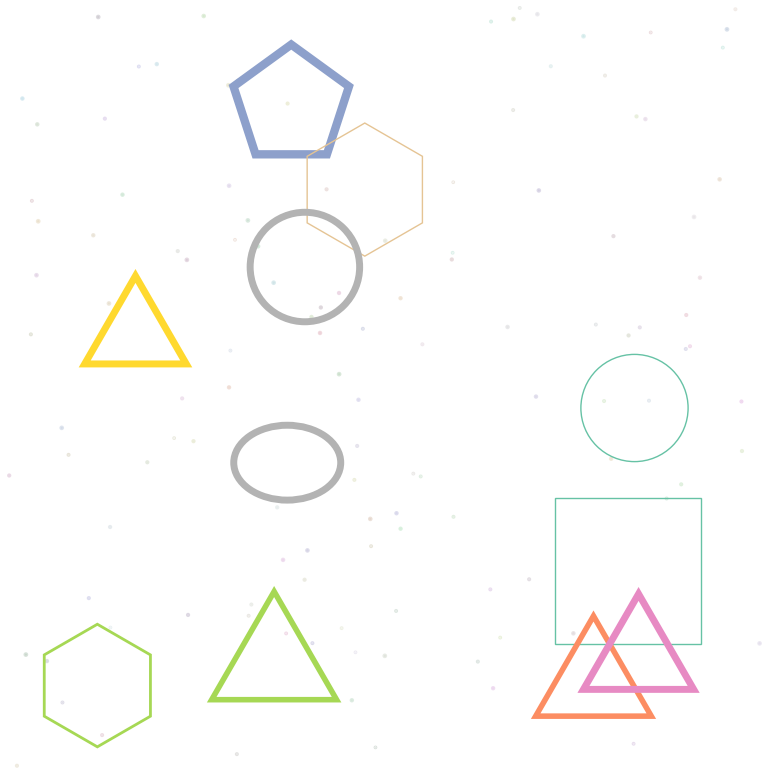[{"shape": "circle", "thickness": 0.5, "radius": 0.35, "center": [0.824, 0.47]}, {"shape": "square", "thickness": 0.5, "radius": 0.47, "center": [0.815, 0.259]}, {"shape": "triangle", "thickness": 2, "radius": 0.43, "center": [0.771, 0.113]}, {"shape": "pentagon", "thickness": 3, "radius": 0.39, "center": [0.378, 0.863]}, {"shape": "triangle", "thickness": 2.5, "radius": 0.41, "center": [0.829, 0.146]}, {"shape": "triangle", "thickness": 2, "radius": 0.47, "center": [0.356, 0.138]}, {"shape": "hexagon", "thickness": 1, "radius": 0.4, "center": [0.126, 0.11]}, {"shape": "triangle", "thickness": 2.5, "radius": 0.38, "center": [0.176, 0.565]}, {"shape": "hexagon", "thickness": 0.5, "radius": 0.43, "center": [0.474, 0.754]}, {"shape": "oval", "thickness": 2.5, "radius": 0.35, "center": [0.373, 0.399]}, {"shape": "circle", "thickness": 2.5, "radius": 0.36, "center": [0.396, 0.653]}]